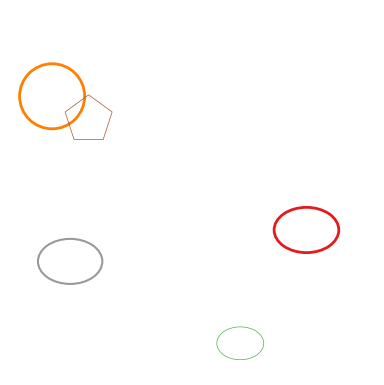[{"shape": "oval", "thickness": 2, "radius": 0.42, "center": [0.796, 0.403]}, {"shape": "oval", "thickness": 0.5, "radius": 0.3, "center": [0.624, 0.108]}, {"shape": "circle", "thickness": 2, "radius": 0.42, "center": [0.135, 0.75]}, {"shape": "pentagon", "thickness": 0.5, "radius": 0.32, "center": [0.23, 0.689]}, {"shape": "oval", "thickness": 1.5, "radius": 0.42, "center": [0.182, 0.321]}]